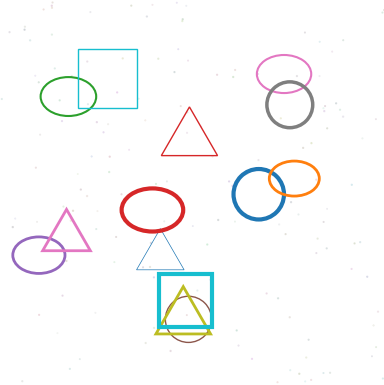[{"shape": "triangle", "thickness": 0.5, "radius": 0.36, "center": [0.416, 0.335]}, {"shape": "circle", "thickness": 3, "radius": 0.33, "center": [0.672, 0.495]}, {"shape": "oval", "thickness": 2, "radius": 0.32, "center": [0.764, 0.536]}, {"shape": "oval", "thickness": 1.5, "radius": 0.36, "center": [0.178, 0.749]}, {"shape": "oval", "thickness": 3, "radius": 0.4, "center": [0.396, 0.455]}, {"shape": "triangle", "thickness": 1, "radius": 0.42, "center": [0.492, 0.638]}, {"shape": "oval", "thickness": 2, "radius": 0.34, "center": [0.101, 0.337]}, {"shape": "circle", "thickness": 1, "radius": 0.3, "center": [0.489, 0.171]}, {"shape": "oval", "thickness": 1.5, "radius": 0.35, "center": [0.738, 0.808]}, {"shape": "triangle", "thickness": 2, "radius": 0.36, "center": [0.173, 0.385]}, {"shape": "circle", "thickness": 2.5, "radius": 0.3, "center": [0.753, 0.728]}, {"shape": "triangle", "thickness": 2, "radius": 0.41, "center": [0.476, 0.174]}, {"shape": "square", "thickness": 3, "radius": 0.34, "center": [0.481, 0.218]}, {"shape": "square", "thickness": 1, "radius": 0.39, "center": [0.28, 0.795]}]